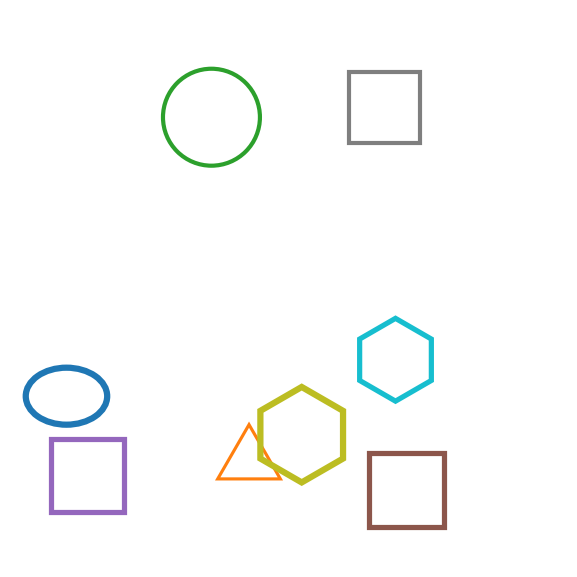[{"shape": "oval", "thickness": 3, "radius": 0.35, "center": [0.115, 0.313]}, {"shape": "triangle", "thickness": 1.5, "radius": 0.31, "center": [0.431, 0.201]}, {"shape": "circle", "thickness": 2, "radius": 0.42, "center": [0.366, 0.796]}, {"shape": "square", "thickness": 2.5, "radius": 0.32, "center": [0.151, 0.176]}, {"shape": "square", "thickness": 2.5, "radius": 0.32, "center": [0.704, 0.151]}, {"shape": "square", "thickness": 2, "radius": 0.31, "center": [0.665, 0.813]}, {"shape": "hexagon", "thickness": 3, "radius": 0.41, "center": [0.522, 0.246]}, {"shape": "hexagon", "thickness": 2.5, "radius": 0.36, "center": [0.685, 0.376]}]